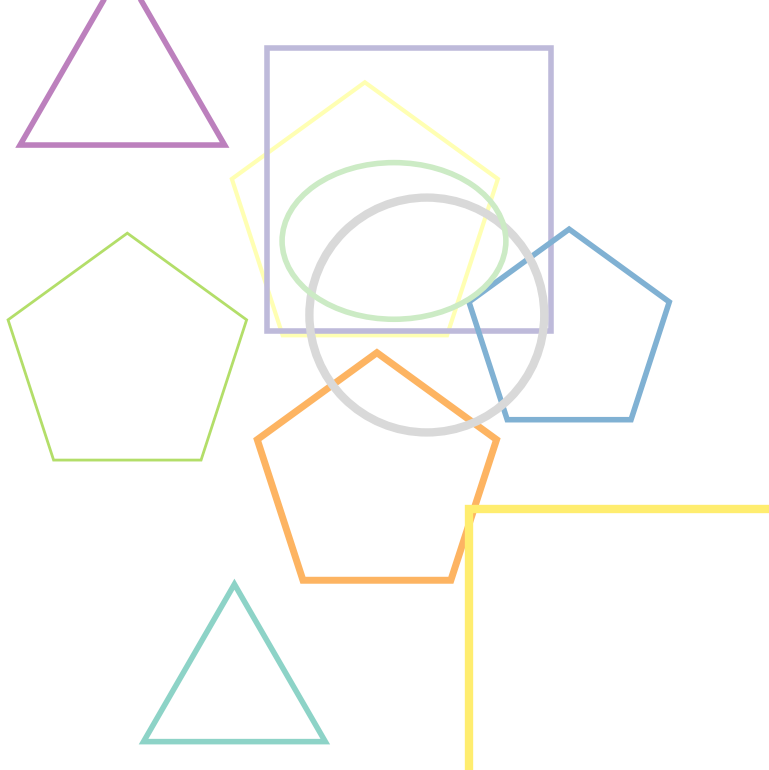[{"shape": "triangle", "thickness": 2, "radius": 0.68, "center": [0.304, 0.105]}, {"shape": "pentagon", "thickness": 1.5, "radius": 0.91, "center": [0.474, 0.711]}, {"shape": "square", "thickness": 2, "radius": 0.92, "center": [0.531, 0.754]}, {"shape": "pentagon", "thickness": 2, "radius": 0.68, "center": [0.739, 0.566]}, {"shape": "pentagon", "thickness": 2.5, "radius": 0.82, "center": [0.489, 0.379]}, {"shape": "pentagon", "thickness": 1, "radius": 0.81, "center": [0.165, 0.534]}, {"shape": "circle", "thickness": 3, "radius": 0.76, "center": [0.554, 0.591]}, {"shape": "triangle", "thickness": 2, "radius": 0.77, "center": [0.159, 0.888]}, {"shape": "oval", "thickness": 2, "radius": 0.73, "center": [0.512, 0.687]}, {"shape": "square", "thickness": 3, "radius": 0.99, "center": [0.807, 0.14]}]